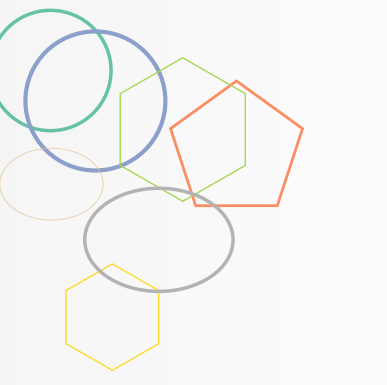[{"shape": "circle", "thickness": 2.5, "radius": 0.78, "center": [0.13, 0.817]}, {"shape": "pentagon", "thickness": 2, "radius": 0.9, "center": [0.61, 0.611]}, {"shape": "circle", "thickness": 3, "radius": 0.9, "center": [0.246, 0.738]}, {"shape": "hexagon", "thickness": 1, "radius": 0.93, "center": [0.472, 0.664]}, {"shape": "hexagon", "thickness": 1, "radius": 0.69, "center": [0.29, 0.176]}, {"shape": "oval", "thickness": 0.5, "radius": 0.67, "center": [0.133, 0.522]}, {"shape": "oval", "thickness": 2.5, "radius": 0.96, "center": [0.41, 0.377]}]